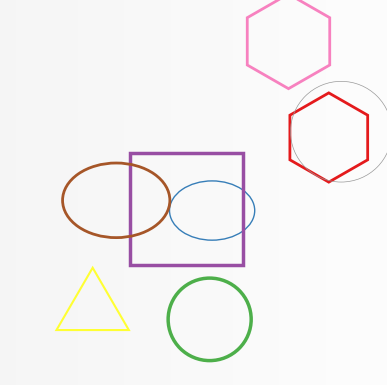[{"shape": "hexagon", "thickness": 2, "radius": 0.58, "center": [0.848, 0.643]}, {"shape": "oval", "thickness": 1, "radius": 0.55, "center": [0.547, 0.453]}, {"shape": "circle", "thickness": 2.5, "radius": 0.54, "center": [0.541, 0.171]}, {"shape": "square", "thickness": 2.5, "radius": 0.73, "center": [0.482, 0.457]}, {"shape": "triangle", "thickness": 1.5, "radius": 0.54, "center": [0.239, 0.197]}, {"shape": "oval", "thickness": 2, "radius": 0.69, "center": [0.3, 0.48]}, {"shape": "hexagon", "thickness": 2, "radius": 0.61, "center": [0.745, 0.893]}, {"shape": "circle", "thickness": 0.5, "radius": 0.65, "center": [0.88, 0.658]}]